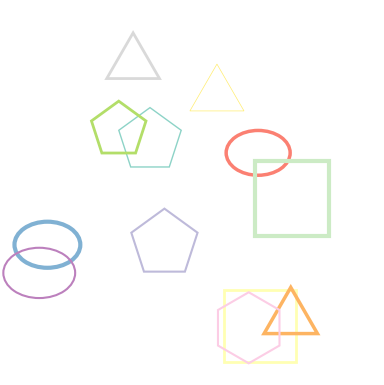[{"shape": "pentagon", "thickness": 1, "radius": 0.43, "center": [0.39, 0.635]}, {"shape": "square", "thickness": 2, "radius": 0.47, "center": [0.676, 0.153]}, {"shape": "pentagon", "thickness": 1.5, "radius": 0.45, "center": [0.427, 0.368]}, {"shape": "oval", "thickness": 2.5, "radius": 0.42, "center": [0.671, 0.603]}, {"shape": "oval", "thickness": 3, "radius": 0.43, "center": [0.123, 0.364]}, {"shape": "triangle", "thickness": 2.5, "radius": 0.4, "center": [0.755, 0.174]}, {"shape": "pentagon", "thickness": 2, "radius": 0.37, "center": [0.308, 0.663]}, {"shape": "hexagon", "thickness": 1.5, "radius": 0.46, "center": [0.646, 0.149]}, {"shape": "triangle", "thickness": 2, "radius": 0.4, "center": [0.346, 0.836]}, {"shape": "oval", "thickness": 1.5, "radius": 0.47, "center": [0.102, 0.291]}, {"shape": "square", "thickness": 3, "radius": 0.48, "center": [0.758, 0.484]}, {"shape": "triangle", "thickness": 0.5, "radius": 0.41, "center": [0.564, 0.752]}]